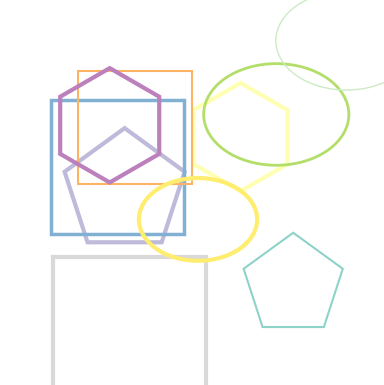[{"shape": "pentagon", "thickness": 1.5, "radius": 0.68, "center": [0.762, 0.26]}, {"shape": "hexagon", "thickness": 3, "radius": 0.7, "center": [0.625, 0.644]}, {"shape": "pentagon", "thickness": 3, "radius": 0.82, "center": [0.324, 0.503]}, {"shape": "square", "thickness": 2.5, "radius": 0.87, "center": [0.306, 0.566]}, {"shape": "square", "thickness": 1.5, "radius": 0.74, "center": [0.351, 0.669]}, {"shape": "oval", "thickness": 2, "radius": 0.94, "center": [0.718, 0.703]}, {"shape": "square", "thickness": 3, "radius": 1.0, "center": [0.336, 0.132]}, {"shape": "hexagon", "thickness": 3, "radius": 0.74, "center": [0.285, 0.675]}, {"shape": "oval", "thickness": 1, "radius": 0.92, "center": [0.9, 0.894]}, {"shape": "oval", "thickness": 3, "radius": 0.77, "center": [0.514, 0.43]}]